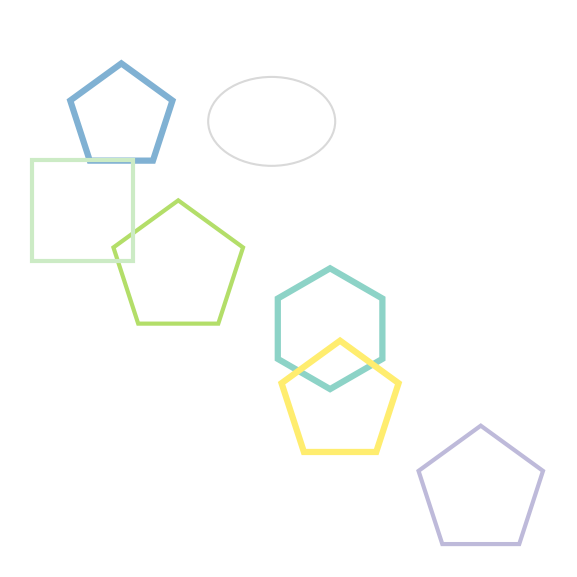[{"shape": "hexagon", "thickness": 3, "radius": 0.52, "center": [0.572, 0.43]}, {"shape": "pentagon", "thickness": 2, "radius": 0.57, "center": [0.832, 0.149]}, {"shape": "pentagon", "thickness": 3, "radius": 0.47, "center": [0.21, 0.796]}, {"shape": "pentagon", "thickness": 2, "radius": 0.59, "center": [0.309, 0.534]}, {"shape": "oval", "thickness": 1, "radius": 0.55, "center": [0.47, 0.789]}, {"shape": "square", "thickness": 2, "radius": 0.44, "center": [0.143, 0.634]}, {"shape": "pentagon", "thickness": 3, "radius": 0.53, "center": [0.589, 0.303]}]